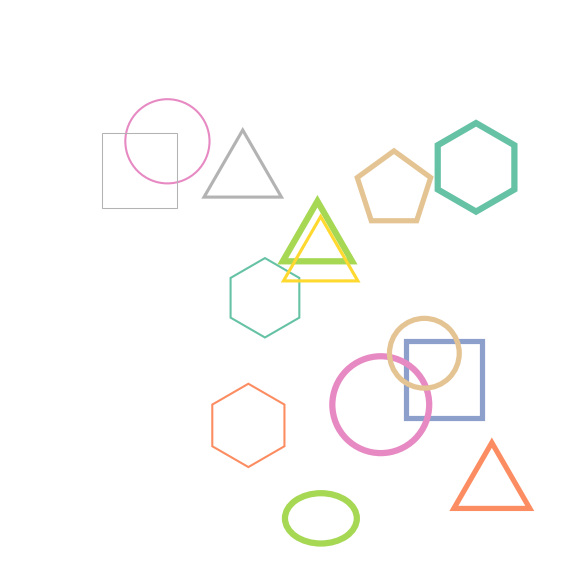[{"shape": "hexagon", "thickness": 3, "radius": 0.38, "center": [0.824, 0.709]}, {"shape": "hexagon", "thickness": 1, "radius": 0.34, "center": [0.459, 0.483]}, {"shape": "triangle", "thickness": 2.5, "radius": 0.38, "center": [0.852, 0.157]}, {"shape": "hexagon", "thickness": 1, "radius": 0.36, "center": [0.43, 0.262]}, {"shape": "square", "thickness": 2.5, "radius": 0.33, "center": [0.769, 0.342]}, {"shape": "circle", "thickness": 1, "radius": 0.36, "center": [0.29, 0.754]}, {"shape": "circle", "thickness": 3, "radius": 0.42, "center": [0.659, 0.298]}, {"shape": "oval", "thickness": 3, "radius": 0.31, "center": [0.556, 0.102]}, {"shape": "triangle", "thickness": 3, "radius": 0.35, "center": [0.55, 0.581]}, {"shape": "triangle", "thickness": 1.5, "radius": 0.37, "center": [0.555, 0.55]}, {"shape": "pentagon", "thickness": 2.5, "radius": 0.33, "center": [0.682, 0.671]}, {"shape": "circle", "thickness": 2.5, "radius": 0.3, "center": [0.735, 0.387]}, {"shape": "triangle", "thickness": 1.5, "radius": 0.39, "center": [0.42, 0.697]}, {"shape": "square", "thickness": 0.5, "radius": 0.32, "center": [0.242, 0.703]}]